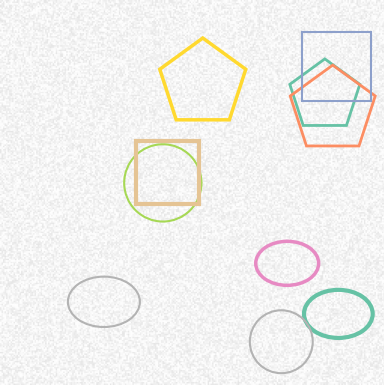[{"shape": "pentagon", "thickness": 2, "radius": 0.48, "center": [0.844, 0.751]}, {"shape": "oval", "thickness": 3, "radius": 0.45, "center": [0.879, 0.185]}, {"shape": "pentagon", "thickness": 2, "radius": 0.58, "center": [0.864, 0.715]}, {"shape": "square", "thickness": 1.5, "radius": 0.45, "center": [0.874, 0.827]}, {"shape": "oval", "thickness": 2.5, "radius": 0.41, "center": [0.746, 0.316]}, {"shape": "circle", "thickness": 1.5, "radius": 0.5, "center": [0.423, 0.525]}, {"shape": "pentagon", "thickness": 2.5, "radius": 0.59, "center": [0.527, 0.784]}, {"shape": "square", "thickness": 3, "radius": 0.41, "center": [0.435, 0.552]}, {"shape": "circle", "thickness": 1.5, "radius": 0.41, "center": [0.731, 0.112]}, {"shape": "oval", "thickness": 1.5, "radius": 0.47, "center": [0.27, 0.216]}]